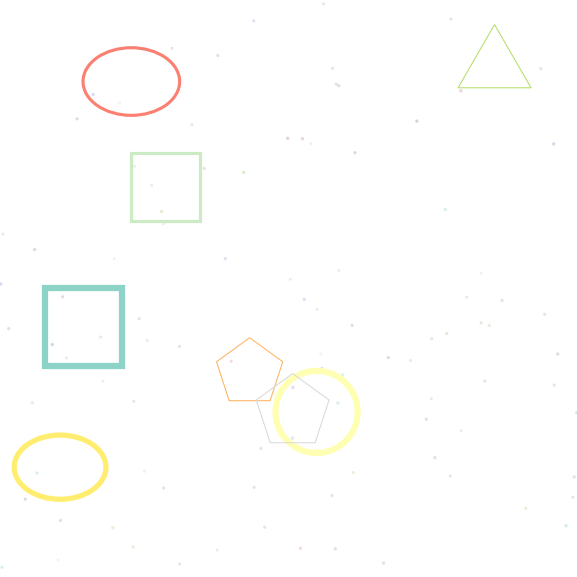[{"shape": "square", "thickness": 3, "radius": 0.34, "center": [0.145, 0.433]}, {"shape": "circle", "thickness": 3, "radius": 0.36, "center": [0.548, 0.286]}, {"shape": "oval", "thickness": 1.5, "radius": 0.42, "center": [0.227, 0.858]}, {"shape": "pentagon", "thickness": 0.5, "radius": 0.3, "center": [0.432, 0.354]}, {"shape": "triangle", "thickness": 0.5, "radius": 0.36, "center": [0.856, 0.884]}, {"shape": "pentagon", "thickness": 0.5, "radius": 0.33, "center": [0.507, 0.286]}, {"shape": "square", "thickness": 1.5, "radius": 0.3, "center": [0.287, 0.675]}, {"shape": "oval", "thickness": 2.5, "radius": 0.4, "center": [0.104, 0.19]}]